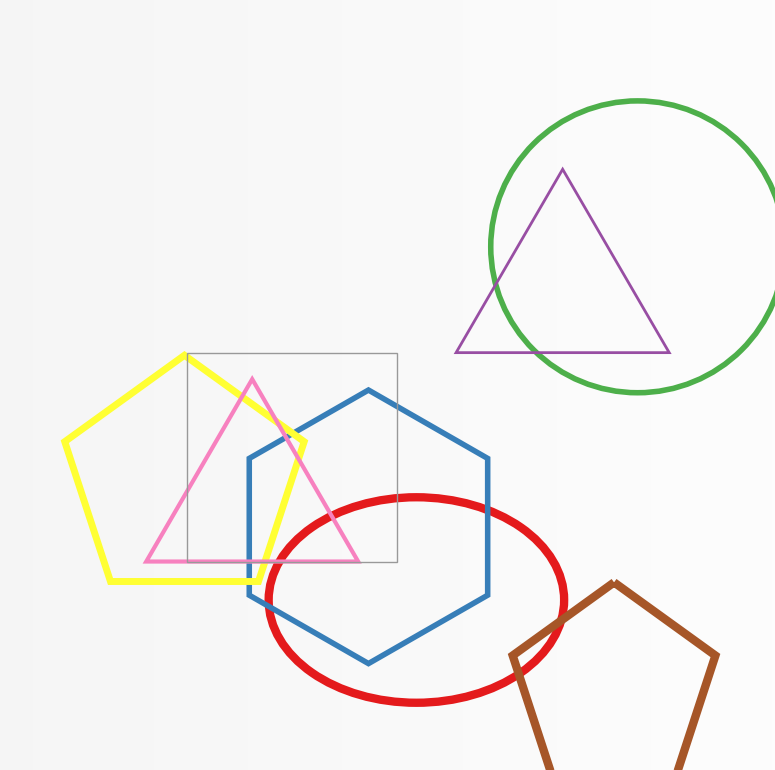[{"shape": "oval", "thickness": 3, "radius": 0.95, "center": [0.537, 0.221]}, {"shape": "hexagon", "thickness": 2, "radius": 0.89, "center": [0.475, 0.316]}, {"shape": "circle", "thickness": 2, "radius": 0.95, "center": [0.823, 0.679]}, {"shape": "triangle", "thickness": 1, "radius": 0.79, "center": [0.726, 0.621]}, {"shape": "pentagon", "thickness": 2.5, "radius": 0.81, "center": [0.238, 0.376]}, {"shape": "pentagon", "thickness": 3, "radius": 0.69, "center": [0.792, 0.106]}, {"shape": "triangle", "thickness": 1.5, "radius": 0.79, "center": [0.325, 0.35]}, {"shape": "square", "thickness": 0.5, "radius": 0.68, "center": [0.376, 0.406]}]